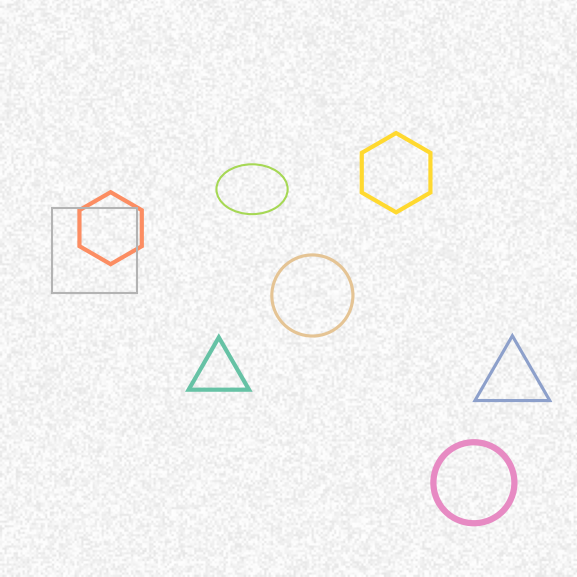[{"shape": "triangle", "thickness": 2, "radius": 0.3, "center": [0.379, 0.355]}, {"shape": "hexagon", "thickness": 2, "radius": 0.31, "center": [0.192, 0.604]}, {"shape": "triangle", "thickness": 1.5, "radius": 0.37, "center": [0.887, 0.343]}, {"shape": "circle", "thickness": 3, "radius": 0.35, "center": [0.821, 0.163]}, {"shape": "oval", "thickness": 1, "radius": 0.31, "center": [0.436, 0.671]}, {"shape": "hexagon", "thickness": 2, "radius": 0.34, "center": [0.686, 0.7]}, {"shape": "circle", "thickness": 1.5, "radius": 0.35, "center": [0.541, 0.487]}, {"shape": "square", "thickness": 1, "radius": 0.37, "center": [0.163, 0.565]}]